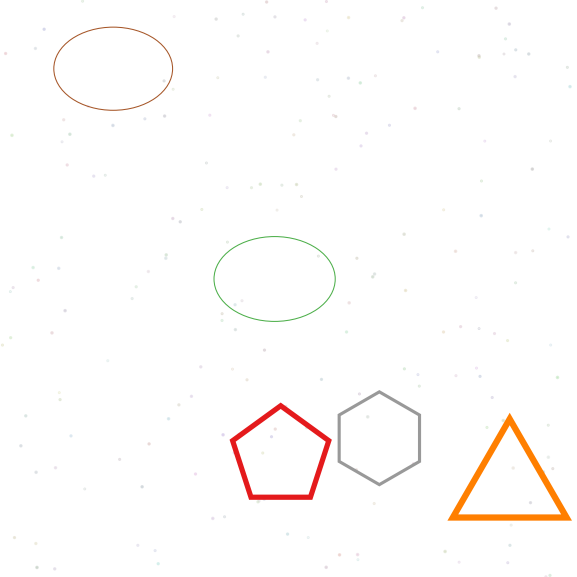[{"shape": "pentagon", "thickness": 2.5, "radius": 0.44, "center": [0.486, 0.209]}, {"shape": "oval", "thickness": 0.5, "radius": 0.52, "center": [0.476, 0.516]}, {"shape": "triangle", "thickness": 3, "radius": 0.57, "center": [0.883, 0.16]}, {"shape": "oval", "thickness": 0.5, "radius": 0.51, "center": [0.196, 0.88]}, {"shape": "hexagon", "thickness": 1.5, "radius": 0.4, "center": [0.657, 0.24]}]